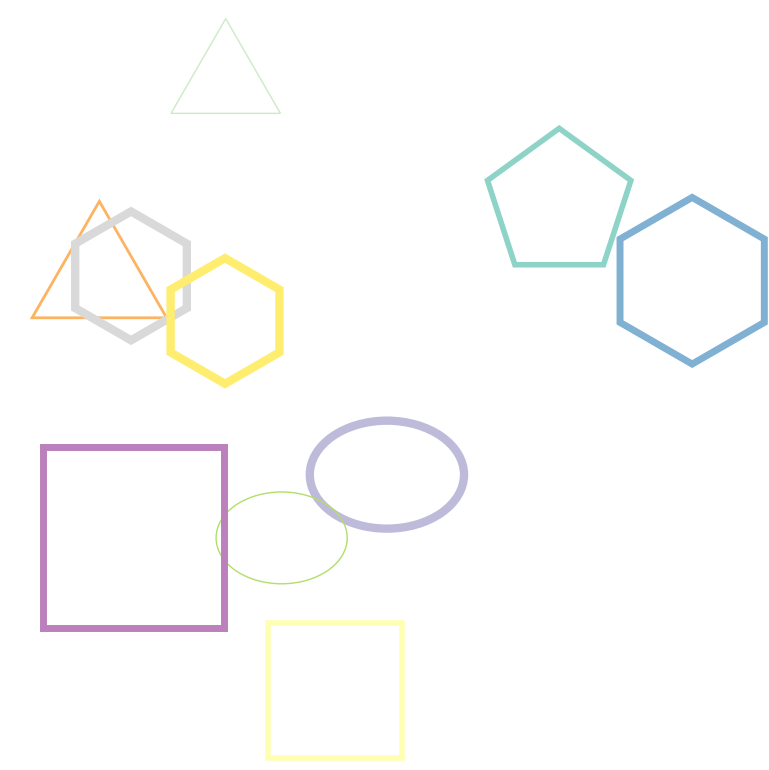[{"shape": "pentagon", "thickness": 2, "radius": 0.49, "center": [0.726, 0.735]}, {"shape": "square", "thickness": 2, "radius": 0.44, "center": [0.435, 0.103]}, {"shape": "oval", "thickness": 3, "radius": 0.5, "center": [0.502, 0.384]}, {"shape": "hexagon", "thickness": 2.5, "radius": 0.54, "center": [0.899, 0.635]}, {"shape": "triangle", "thickness": 1, "radius": 0.5, "center": [0.129, 0.638]}, {"shape": "oval", "thickness": 0.5, "radius": 0.43, "center": [0.366, 0.301]}, {"shape": "hexagon", "thickness": 3, "radius": 0.42, "center": [0.17, 0.642]}, {"shape": "square", "thickness": 2.5, "radius": 0.59, "center": [0.173, 0.302]}, {"shape": "triangle", "thickness": 0.5, "radius": 0.41, "center": [0.293, 0.894]}, {"shape": "hexagon", "thickness": 3, "radius": 0.41, "center": [0.292, 0.583]}]